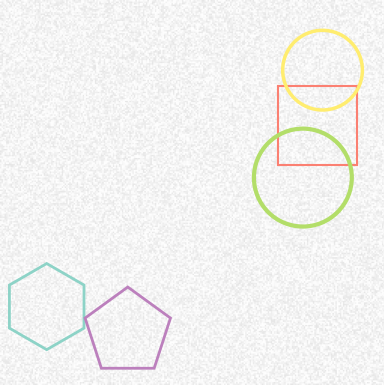[{"shape": "hexagon", "thickness": 2, "radius": 0.56, "center": [0.121, 0.204]}, {"shape": "square", "thickness": 1.5, "radius": 0.51, "center": [0.825, 0.674]}, {"shape": "circle", "thickness": 3, "radius": 0.64, "center": [0.787, 0.539]}, {"shape": "pentagon", "thickness": 2, "radius": 0.58, "center": [0.332, 0.138]}, {"shape": "circle", "thickness": 2.5, "radius": 0.52, "center": [0.838, 0.818]}]